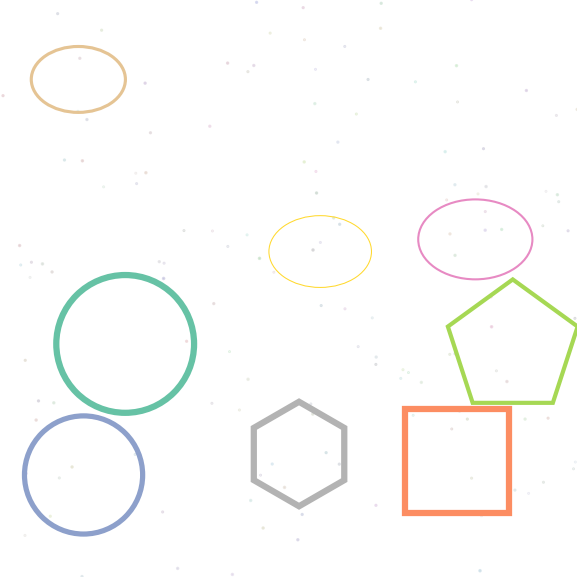[{"shape": "circle", "thickness": 3, "radius": 0.6, "center": [0.217, 0.404]}, {"shape": "square", "thickness": 3, "radius": 0.45, "center": [0.791, 0.2]}, {"shape": "circle", "thickness": 2.5, "radius": 0.51, "center": [0.145, 0.177]}, {"shape": "oval", "thickness": 1, "radius": 0.49, "center": [0.823, 0.585]}, {"shape": "pentagon", "thickness": 2, "radius": 0.59, "center": [0.888, 0.397]}, {"shape": "oval", "thickness": 0.5, "radius": 0.44, "center": [0.554, 0.564]}, {"shape": "oval", "thickness": 1.5, "radius": 0.41, "center": [0.136, 0.862]}, {"shape": "hexagon", "thickness": 3, "radius": 0.45, "center": [0.518, 0.213]}]